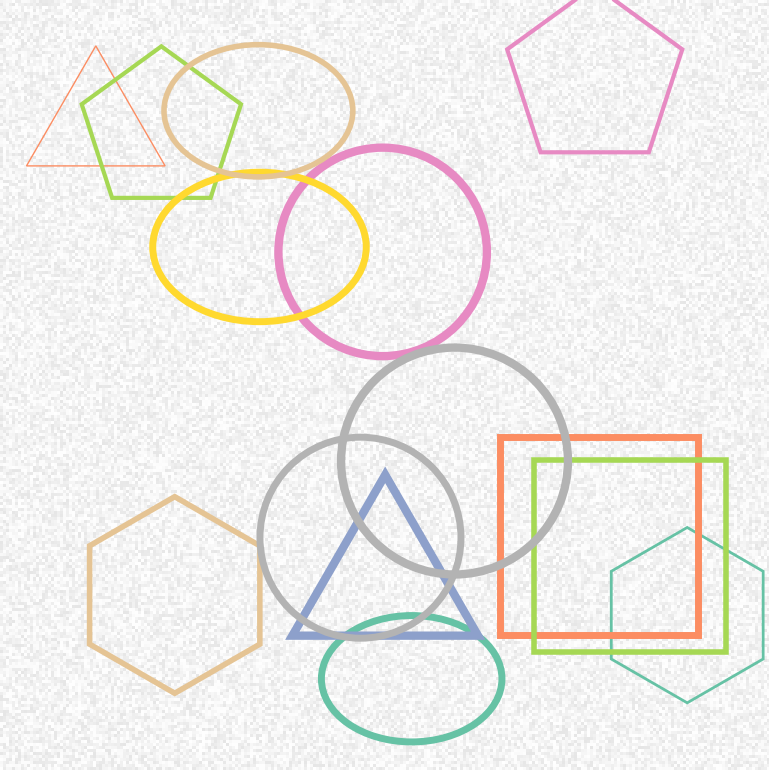[{"shape": "hexagon", "thickness": 1, "radius": 0.57, "center": [0.892, 0.201]}, {"shape": "oval", "thickness": 2.5, "radius": 0.59, "center": [0.535, 0.119]}, {"shape": "square", "thickness": 2.5, "radius": 0.64, "center": [0.778, 0.304]}, {"shape": "triangle", "thickness": 0.5, "radius": 0.52, "center": [0.124, 0.836]}, {"shape": "triangle", "thickness": 3, "radius": 0.7, "center": [0.5, 0.244]}, {"shape": "pentagon", "thickness": 1.5, "radius": 0.6, "center": [0.772, 0.899]}, {"shape": "circle", "thickness": 3, "radius": 0.68, "center": [0.497, 0.673]}, {"shape": "square", "thickness": 2, "radius": 0.62, "center": [0.818, 0.278]}, {"shape": "pentagon", "thickness": 1.5, "radius": 0.54, "center": [0.21, 0.831]}, {"shape": "oval", "thickness": 2.5, "radius": 0.69, "center": [0.337, 0.679]}, {"shape": "hexagon", "thickness": 2, "radius": 0.64, "center": [0.227, 0.227]}, {"shape": "oval", "thickness": 2, "radius": 0.61, "center": [0.336, 0.856]}, {"shape": "circle", "thickness": 2.5, "radius": 0.65, "center": [0.468, 0.302]}, {"shape": "circle", "thickness": 3, "radius": 0.74, "center": [0.59, 0.401]}]